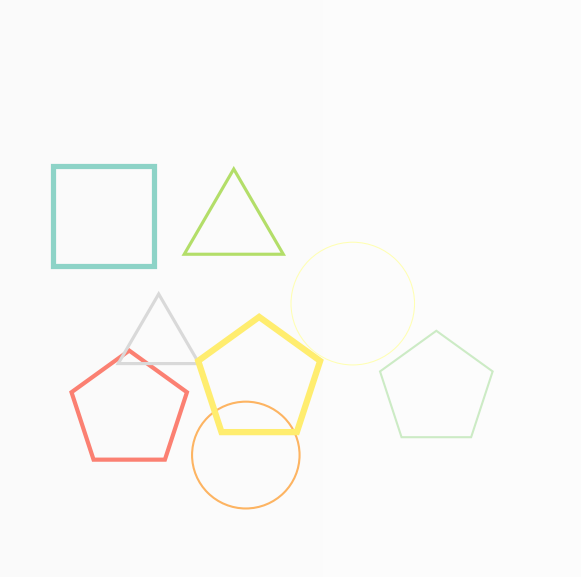[{"shape": "square", "thickness": 2.5, "radius": 0.44, "center": [0.179, 0.625]}, {"shape": "circle", "thickness": 0.5, "radius": 0.53, "center": [0.607, 0.473]}, {"shape": "pentagon", "thickness": 2, "radius": 0.52, "center": [0.222, 0.288]}, {"shape": "circle", "thickness": 1, "radius": 0.46, "center": [0.423, 0.211]}, {"shape": "triangle", "thickness": 1.5, "radius": 0.49, "center": [0.402, 0.608]}, {"shape": "triangle", "thickness": 1.5, "radius": 0.4, "center": [0.273, 0.41]}, {"shape": "pentagon", "thickness": 1, "radius": 0.51, "center": [0.751, 0.324]}, {"shape": "pentagon", "thickness": 3, "radius": 0.55, "center": [0.446, 0.34]}]